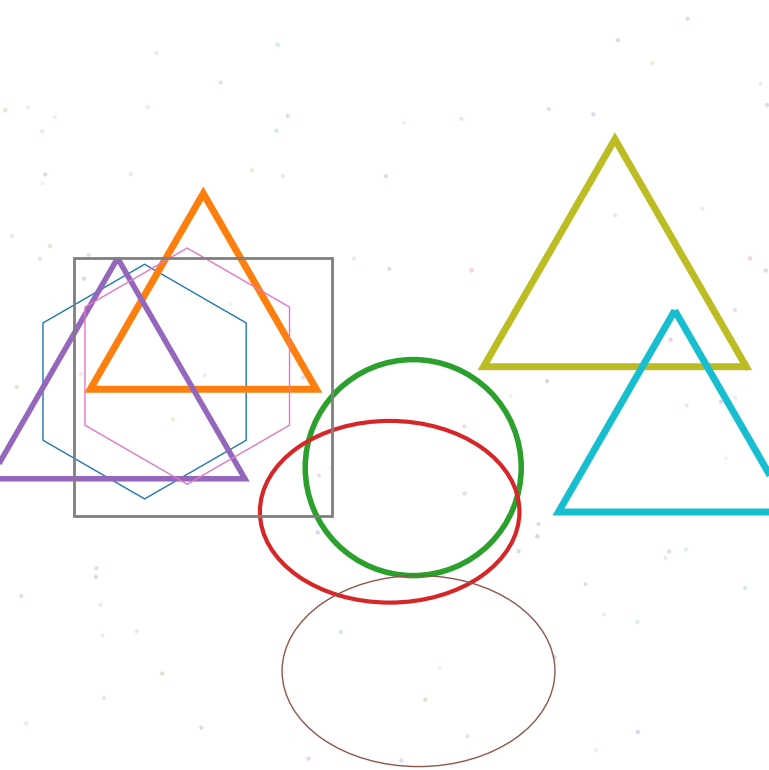[{"shape": "hexagon", "thickness": 0.5, "radius": 0.76, "center": [0.188, 0.504]}, {"shape": "triangle", "thickness": 2.5, "radius": 0.85, "center": [0.264, 0.579]}, {"shape": "circle", "thickness": 2, "radius": 0.7, "center": [0.537, 0.393]}, {"shape": "oval", "thickness": 1.5, "radius": 0.84, "center": [0.506, 0.335]}, {"shape": "triangle", "thickness": 2, "radius": 0.95, "center": [0.153, 0.474]}, {"shape": "oval", "thickness": 0.5, "radius": 0.89, "center": [0.544, 0.128]}, {"shape": "hexagon", "thickness": 0.5, "radius": 0.77, "center": [0.243, 0.525]}, {"shape": "square", "thickness": 1, "radius": 0.84, "center": [0.263, 0.498]}, {"shape": "triangle", "thickness": 2.5, "radius": 0.98, "center": [0.799, 0.622]}, {"shape": "triangle", "thickness": 2.5, "radius": 0.87, "center": [0.876, 0.422]}]